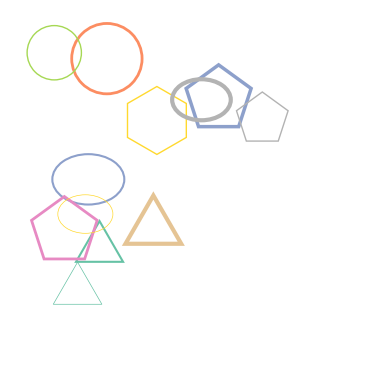[{"shape": "triangle", "thickness": 0.5, "radius": 0.36, "center": [0.201, 0.246]}, {"shape": "triangle", "thickness": 1.5, "radius": 0.35, "center": [0.259, 0.355]}, {"shape": "circle", "thickness": 2, "radius": 0.46, "center": [0.278, 0.848]}, {"shape": "oval", "thickness": 1.5, "radius": 0.47, "center": [0.229, 0.534]}, {"shape": "pentagon", "thickness": 2.5, "radius": 0.44, "center": [0.568, 0.743]}, {"shape": "pentagon", "thickness": 2, "radius": 0.45, "center": [0.167, 0.4]}, {"shape": "circle", "thickness": 1, "radius": 0.35, "center": [0.141, 0.863]}, {"shape": "hexagon", "thickness": 1, "radius": 0.44, "center": [0.408, 0.687]}, {"shape": "oval", "thickness": 0.5, "radius": 0.36, "center": [0.222, 0.444]}, {"shape": "triangle", "thickness": 3, "radius": 0.42, "center": [0.398, 0.409]}, {"shape": "oval", "thickness": 3, "radius": 0.38, "center": [0.523, 0.741]}, {"shape": "pentagon", "thickness": 1, "radius": 0.35, "center": [0.681, 0.691]}]